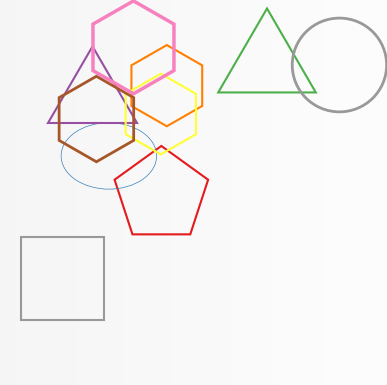[{"shape": "pentagon", "thickness": 1.5, "radius": 0.63, "center": [0.416, 0.494]}, {"shape": "oval", "thickness": 0.5, "radius": 0.62, "center": [0.281, 0.595]}, {"shape": "triangle", "thickness": 1.5, "radius": 0.73, "center": [0.689, 0.833]}, {"shape": "triangle", "thickness": 1.5, "radius": 0.66, "center": [0.239, 0.747]}, {"shape": "hexagon", "thickness": 1.5, "radius": 0.53, "center": [0.431, 0.778]}, {"shape": "hexagon", "thickness": 1.5, "radius": 0.52, "center": [0.415, 0.704]}, {"shape": "hexagon", "thickness": 2, "radius": 0.56, "center": [0.249, 0.691]}, {"shape": "hexagon", "thickness": 2.5, "radius": 0.6, "center": [0.344, 0.877]}, {"shape": "square", "thickness": 1.5, "radius": 0.54, "center": [0.162, 0.276]}, {"shape": "circle", "thickness": 2, "radius": 0.61, "center": [0.876, 0.831]}]